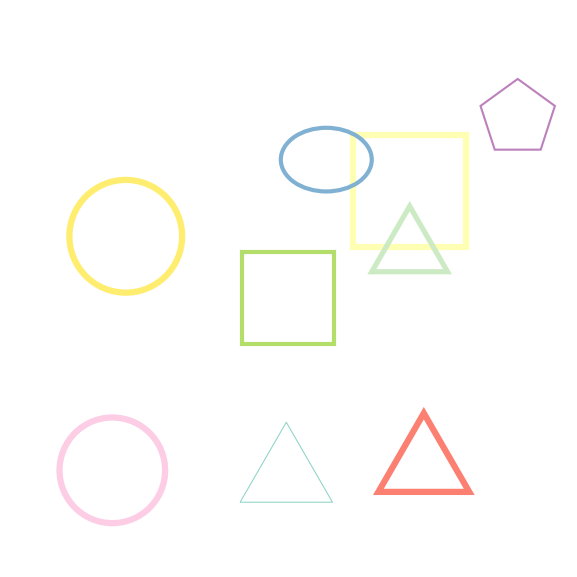[{"shape": "triangle", "thickness": 0.5, "radius": 0.46, "center": [0.496, 0.176]}, {"shape": "square", "thickness": 3, "radius": 0.49, "center": [0.709, 0.669]}, {"shape": "triangle", "thickness": 3, "radius": 0.45, "center": [0.734, 0.193]}, {"shape": "oval", "thickness": 2, "radius": 0.39, "center": [0.565, 0.723]}, {"shape": "square", "thickness": 2, "radius": 0.4, "center": [0.499, 0.483]}, {"shape": "circle", "thickness": 3, "radius": 0.46, "center": [0.195, 0.185]}, {"shape": "pentagon", "thickness": 1, "radius": 0.34, "center": [0.896, 0.795]}, {"shape": "triangle", "thickness": 2.5, "radius": 0.38, "center": [0.709, 0.566]}, {"shape": "circle", "thickness": 3, "radius": 0.49, "center": [0.218, 0.59]}]